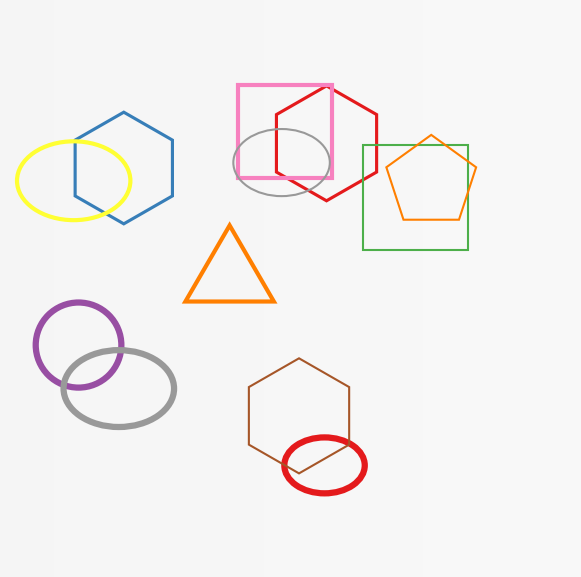[{"shape": "hexagon", "thickness": 1.5, "radius": 0.5, "center": [0.562, 0.751]}, {"shape": "oval", "thickness": 3, "radius": 0.35, "center": [0.558, 0.193]}, {"shape": "hexagon", "thickness": 1.5, "radius": 0.48, "center": [0.213, 0.708]}, {"shape": "square", "thickness": 1, "radius": 0.45, "center": [0.715, 0.657]}, {"shape": "circle", "thickness": 3, "radius": 0.37, "center": [0.135, 0.402]}, {"shape": "triangle", "thickness": 2, "radius": 0.44, "center": [0.395, 0.521]}, {"shape": "pentagon", "thickness": 1, "radius": 0.41, "center": [0.742, 0.684]}, {"shape": "oval", "thickness": 2, "radius": 0.49, "center": [0.127, 0.686]}, {"shape": "hexagon", "thickness": 1, "radius": 0.5, "center": [0.514, 0.279]}, {"shape": "square", "thickness": 2, "radius": 0.4, "center": [0.491, 0.771]}, {"shape": "oval", "thickness": 1, "radius": 0.41, "center": [0.484, 0.718]}, {"shape": "oval", "thickness": 3, "radius": 0.48, "center": [0.204, 0.326]}]